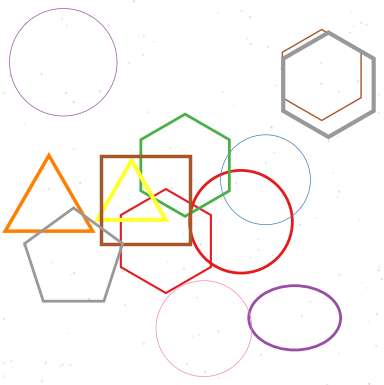[{"shape": "circle", "thickness": 2, "radius": 0.67, "center": [0.626, 0.424]}, {"shape": "hexagon", "thickness": 1.5, "radius": 0.68, "center": [0.431, 0.374]}, {"shape": "circle", "thickness": 0.5, "radius": 0.58, "center": [0.69, 0.533]}, {"shape": "hexagon", "thickness": 2, "radius": 0.66, "center": [0.481, 0.571]}, {"shape": "circle", "thickness": 0.5, "radius": 0.7, "center": [0.164, 0.838]}, {"shape": "oval", "thickness": 2, "radius": 0.6, "center": [0.765, 0.174]}, {"shape": "triangle", "thickness": 2.5, "radius": 0.66, "center": [0.127, 0.465]}, {"shape": "triangle", "thickness": 3, "radius": 0.51, "center": [0.342, 0.48]}, {"shape": "square", "thickness": 2.5, "radius": 0.57, "center": [0.377, 0.481]}, {"shape": "hexagon", "thickness": 1, "radius": 0.59, "center": [0.836, 0.805]}, {"shape": "circle", "thickness": 0.5, "radius": 0.62, "center": [0.53, 0.146]}, {"shape": "pentagon", "thickness": 2, "radius": 0.67, "center": [0.191, 0.326]}, {"shape": "hexagon", "thickness": 3, "radius": 0.68, "center": [0.853, 0.78]}]